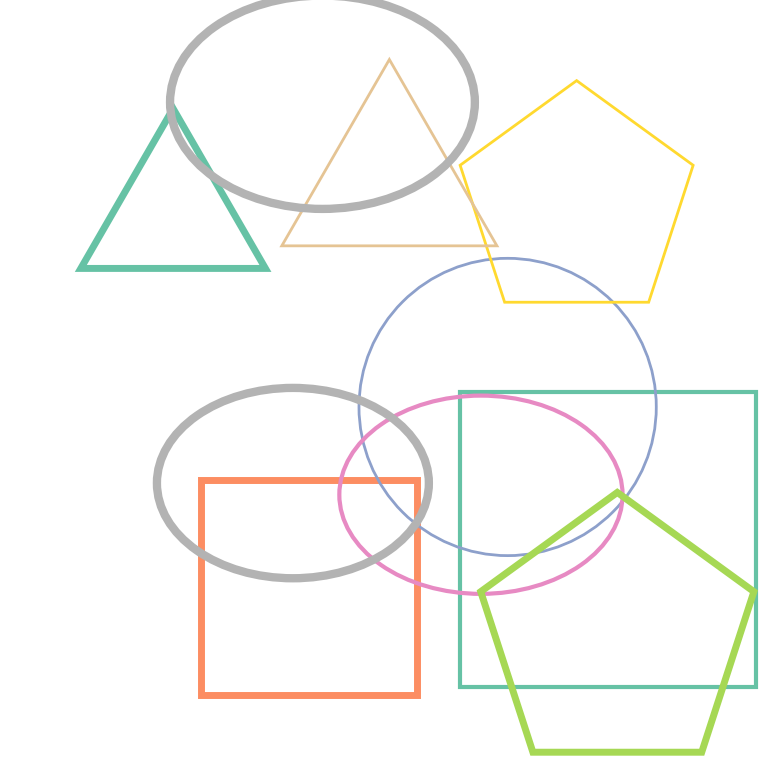[{"shape": "square", "thickness": 1.5, "radius": 0.96, "center": [0.789, 0.299]}, {"shape": "triangle", "thickness": 2.5, "radius": 0.69, "center": [0.225, 0.721]}, {"shape": "square", "thickness": 2.5, "radius": 0.7, "center": [0.401, 0.237]}, {"shape": "circle", "thickness": 1, "radius": 0.97, "center": [0.659, 0.471]}, {"shape": "oval", "thickness": 1.5, "radius": 0.92, "center": [0.625, 0.357]}, {"shape": "pentagon", "thickness": 2.5, "radius": 0.93, "center": [0.802, 0.174]}, {"shape": "pentagon", "thickness": 1, "radius": 0.8, "center": [0.749, 0.736]}, {"shape": "triangle", "thickness": 1, "radius": 0.81, "center": [0.506, 0.761]}, {"shape": "oval", "thickness": 3, "radius": 0.88, "center": [0.38, 0.373]}, {"shape": "oval", "thickness": 3, "radius": 0.99, "center": [0.419, 0.867]}]